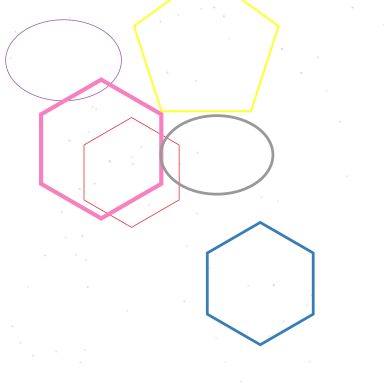[{"shape": "hexagon", "thickness": 0.5, "radius": 0.71, "center": [0.342, 0.552]}, {"shape": "hexagon", "thickness": 2, "radius": 0.79, "center": [0.676, 0.263]}, {"shape": "oval", "thickness": 0.5, "radius": 0.75, "center": [0.165, 0.843]}, {"shape": "pentagon", "thickness": 1.5, "radius": 0.99, "center": [0.536, 0.871]}, {"shape": "hexagon", "thickness": 3, "radius": 0.9, "center": [0.263, 0.613]}, {"shape": "oval", "thickness": 2, "radius": 0.73, "center": [0.563, 0.598]}]